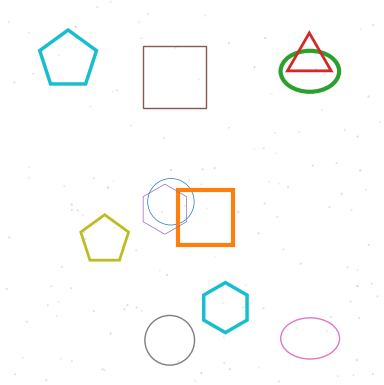[{"shape": "circle", "thickness": 0.5, "radius": 0.3, "center": [0.444, 0.476]}, {"shape": "square", "thickness": 3, "radius": 0.36, "center": [0.533, 0.435]}, {"shape": "oval", "thickness": 3, "radius": 0.38, "center": [0.805, 0.815]}, {"shape": "triangle", "thickness": 2, "radius": 0.33, "center": [0.803, 0.849]}, {"shape": "hexagon", "thickness": 0.5, "radius": 0.33, "center": [0.428, 0.457]}, {"shape": "square", "thickness": 1, "radius": 0.41, "center": [0.453, 0.8]}, {"shape": "oval", "thickness": 1, "radius": 0.38, "center": [0.806, 0.121]}, {"shape": "circle", "thickness": 1, "radius": 0.32, "center": [0.441, 0.116]}, {"shape": "pentagon", "thickness": 2, "radius": 0.33, "center": [0.272, 0.377]}, {"shape": "pentagon", "thickness": 2.5, "radius": 0.39, "center": [0.177, 0.845]}, {"shape": "hexagon", "thickness": 2.5, "radius": 0.32, "center": [0.585, 0.201]}]